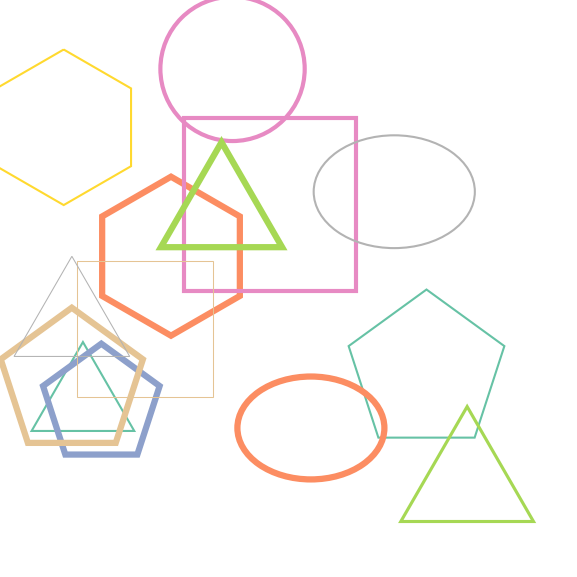[{"shape": "pentagon", "thickness": 1, "radius": 0.71, "center": [0.739, 0.356]}, {"shape": "triangle", "thickness": 1, "radius": 0.51, "center": [0.144, 0.304]}, {"shape": "hexagon", "thickness": 3, "radius": 0.69, "center": [0.296, 0.556]}, {"shape": "oval", "thickness": 3, "radius": 0.64, "center": [0.538, 0.258]}, {"shape": "pentagon", "thickness": 3, "radius": 0.53, "center": [0.175, 0.298]}, {"shape": "square", "thickness": 2, "radius": 0.75, "center": [0.468, 0.645]}, {"shape": "circle", "thickness": 2, "radius": 0.62, "center": [0.403, 0.88]}, {"shape": "triangle", "thickness": 3, "radius": 0.61, "center": [0.384, 0.632]}, {"shape": "triangle", "thickness": 1.5, "radius": 0.66, "center": [0.809, 0.162]}, {"shape": "hexagon", "thickness": 1, "radius": 0.67, "center": [0.11, 0.779]}, {"shape": "pentagon", "thickness": 3, "radius": 0.65, "center": [0.124, 0.337]}, {"shape": "square", "thickness": 0.5, "radius": 0.59, "center": [0.251, 0.43]}, {"shape": "oval", "thickness": 1, "radius": 0.7, "center": [0.683, 0.667]}, {"shape": "triangle", "thickness": 0.5, "radius": 0.58, "center": [0.124, 0.44]}]